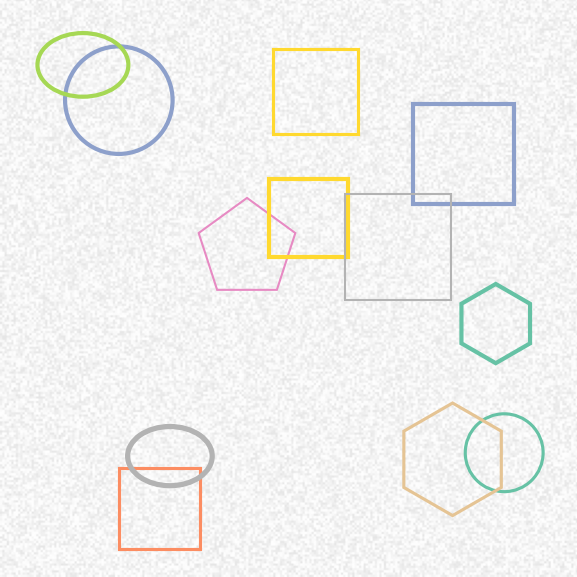[{"shape": "circle", "thickness": 1.5, "radius": 0.34, "center": [0.873, 0.215]}, {"shape": "hexagon", "thickness": 2, "radius": 0.34, "center": [0.858, 0.439]}, {"shape": "square", "thickness": 1.5, "radius": 0.35, "center": [0.276, 0.119]}, {"shape": "square", "thickness": 2, "radius": 0.43, "center": [0.803, 0.733]}, {"shape": "circle", "thickness": 2, "radius": 0.47, "center": [0.206, 0.826]}, {"shape": "pentagon", "thickness": 1, "radius": 0.44, "center": [0.428, 0.568]}, {"shape": "oval", "thickness": 2, "radius": 0.39, "center": [0.144, 0.887]}, {"shape": "square", "thickness": 2, "radius": 0.34, "center": [0.534, 0.622]}, {"shape": "square", "thickness": 1.5, "radius": 0.37, "center": [0.546, 0.841]}, {"shape": "hexagon", "thickness": 1.5, "radius": 0.49, "center": [0.784, 0.204]}, {"shape": "square", "thickness": 1, "radius": 0.46, "center": [0.69, 0.571]}, {"shape": "oval", "thickness": 2.5, "radius": 0.37, "center": [0.294, 0.209]}]